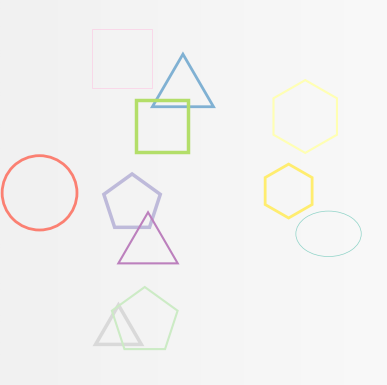[{"shape": "oval", "thickness": 0.5, "radius": 0.42, "center": [0.848, 0.393]}, {"shape": "hexagon", "thickness": 1.5, "radius": 0.47, "center": [0.788, 0.697]}, {"shape": "pentagon", "thickness": 2.5, "radius": 0.38, "center": [0.341, 0.472]}, {"shape": "circle", "thickness": 2, "radius": 0.48, "center": [0.102, 0.499]}, {"shape": "triangle", "thickness": 2, "radius": 0.46, "center": [0.472, 0.768]}, {"shape": "square", "thickness": 2.5, "radius": 0.34, "center": [0.419, 0.673]}, {"shape": "square", "thickness": 0.5, "radius": 0.39, "center": [0.314, 0.848]}, {"shape": "triangle", "thickness": 2.5, "radius": 0.34, "center": [0.306, 0.14]}, {"shape": "triangle", "thickness": 1.5, "radius": 0.44, "center": [0.382, 0.36]}, {"shape": "pentagon", "thickness": 1.5, "radius": 0.45, "center": [0.374, 0.165]}, {"shape": "hexagon", "thickness": 2, "radius": 0.35, "center": [0.745, 0.504]}]